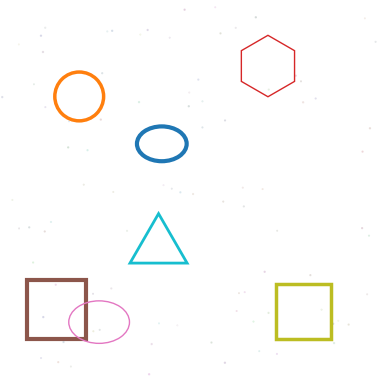[{"shape": "oval", "thickness": 3, "radius": 0.32, "center": [0.42, 0.626]}, {"shape": "circle", "thickness": 2.5, "radius": 0.32, "center": [0.206, 0.75]}, {"shape": "hexagon", "thickness": 1, "radius": 0.4, "center": [0.696, 0.828]}, {"shape": "square", "thickness": 3, "radius": 0.38, "center": [0.146, 0.196]}, {"shape": "oval", "thickness": 1, "radius": 0.39, "center": [0.257, 0.163]}, {"shape": "square", "thickness": 2.5, "radius": 0.36, "center": [0.788, 0.19]}, {"shape": "triangle", "thickness": 2, "radius": 0.43, "center": [0.412, 0.359]}]